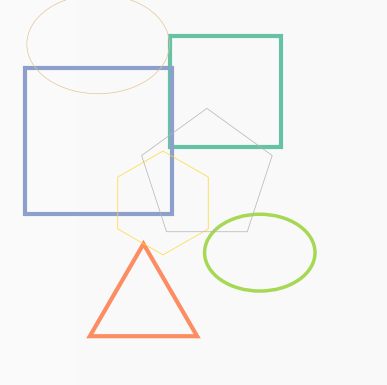[{"shape": "square", "thickness": 3, "radius": 0.72, "center": [0.582, 0.762]}, {"shape": "triangle", "thickness": 3, "radius": 0.8, "center": [0.37, 0.207]}, {"shape": "square", "thickness": 3, "radius": 0.95, "center": [0.255, 0.634]}, {"shape": "oval", "thickness": 2.5, "radius": 0.71, "center": [0.67, 0.344]}, {"shape": "hexagon", "thickness": 0.5, "radius": 0.67, "center": [0.421, 0.473]}, {"shape": "oval", "thickness": 0.5, "radius": 0.92, "center": [0.253, 0.885]}, {"shape": "pentagon", "thickness": 0.5, "radius": 0.89, "center": [0.534, 0.541]}]